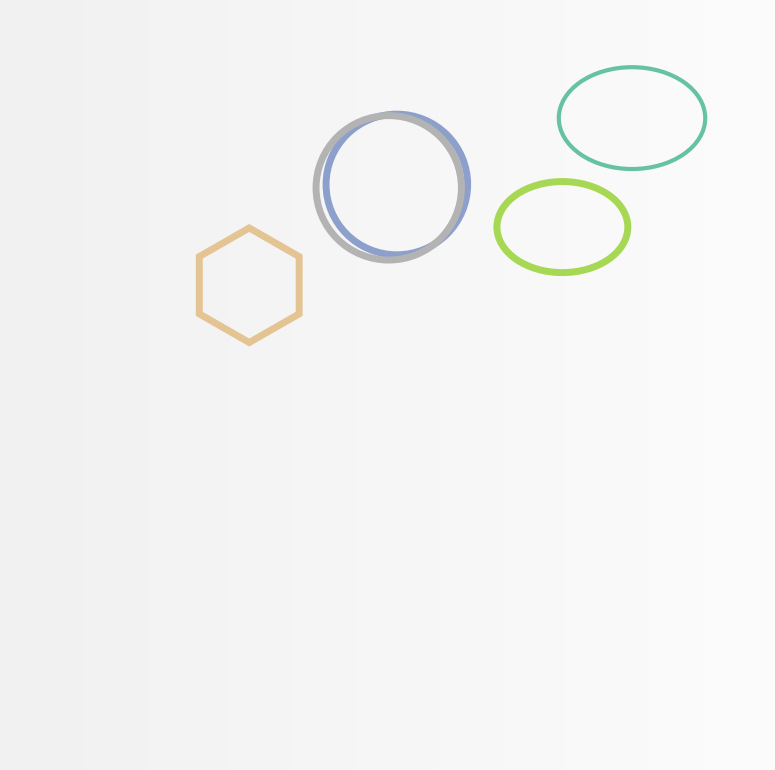[{"shape": "oval", "thickness": 1.5, "radius": 0.47, "center": [0.816, 0.847]}, {"shape": "circle", "thickness": 2.5, "radius": 0.46, "center": [0.512, 0.76]}, {"shape": "oval", "thickness": 2.5, "radius": 0.42, "center": [0.726, 0.705]}, {"shape": "hexagon", "thickness": 2.5, "radius": 0.37, "center": [0.322, 0.63]}, {"shape": "circle", "thickness": 2.5, "radius": 0.47, "center": [0.502, 0.756]}]